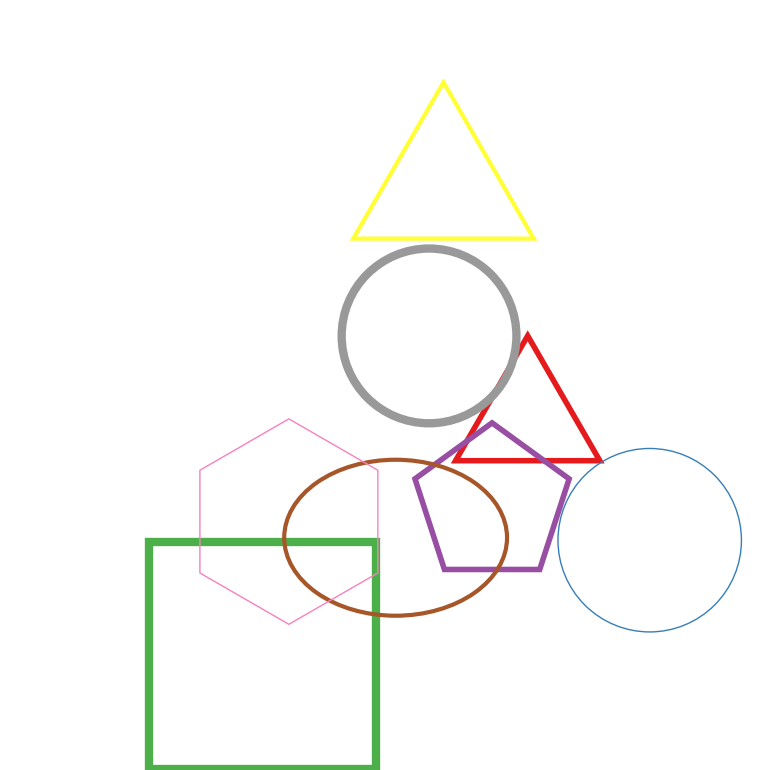[{"shape": "triangle", "thickness": 2, "radius": 0.54, "center": [0.685, 0.456]}, {"shape": "circle", "thickness": 0.5, "radius": 0.6, "center": [0.844, 0.298]}, {"shape": "square", "thickness": 3, "radius": 0.74, "center": [0.341, 0.149]}, {"shape": "pentagon", "thickness": 2, "radius": 0.53, "center": [0.639, 0.346]}, {"shape": "triangle", "thickness": 1.5, "radius": 0.68, "center": [0.576, 0.758]}, {"shape": "oval", "thickness": 1.5, "radius": 0.72, "center": [0.514, 0.302]}, {"shape": "hexagon", "thickness": 0.5, "radius": 0.67, "center": [0.375, 0.323]}, {"shape": "circle", "thickness": 3, "radius": 0.57, "center": [0.557, 0.564]}]